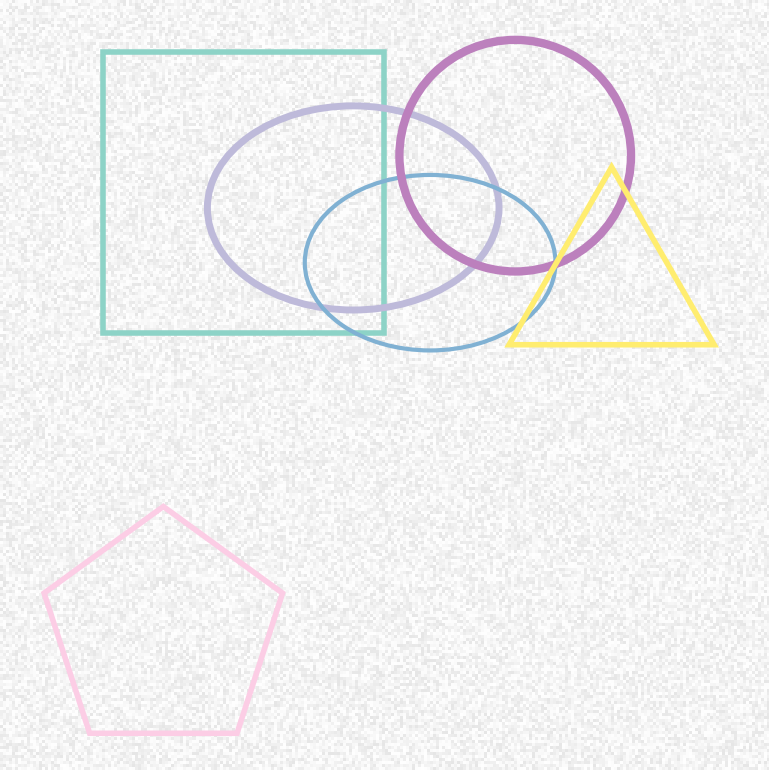[{"shape": "square", "thickness": 2, "radius": 0.91, "center": [0.316, 0.75]}, {"shape": "oval", "thickness": 2.5, "radius": 0.95, "center": [0.459, 0.73]}, {"shape": "oval", "thickness": 1.5, "radius": 0.81, "center": [0.559, 0.659]}, {"shape": "pentagon", "thickness": 2, "radius": 0.81, "center": [0.212, 0.179]}, {"shape": "circle", "thickness": 3, "radius": 0.75, "center": [0.669, 0.798]}, {"shape": "triangle", "thickness": 2, "radius": 0.77, "center": [0.794, 0.629]}]